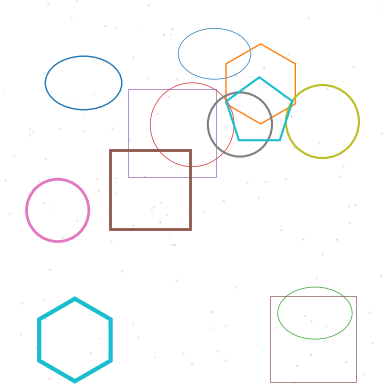[{"shape": "oval", "thickness": 1, "radius": 0.5, "center": [0.217, 0.785]}, {"shape": "oval", "thickness": 0.5, "radius": 0.47, "center": [0.557, 0.86]}, {"shape": "hexagon", "thickness": 1, "radius": 0.52, "center": [0.677, 0.782]}, {"shape": "oval", "thickness": 0.5, "radius": 0.48, "center": [0.818, 0.187]}, {"shape": "circle", "thickness": 0.5, "radius": 0.54, "center": [0.499, 0.676]}, {"shape": "square", "thickness": 0.5, "radius": 0.57, "center": [0.446, 0.655]}, {"shape": "square", "thickness": 0.5, "radius": 0.56, "center": [0.812, 0.12]}, {"shape": "square", "thickness": 2, "radius": 0.52, "center": [0.389, 0.508]}, {"shape": "circle", "thickness": 2, "radius": 0.4, "center": [0.15, 0.454]}, {"shape": "circle", "thickness": 1.5, "radius": 0.42, "center": [0.623, 0.677]}, {"shape": "circle", "thickness": 1.5, "radius": 0.47, "center": [0.838, 0.684]}, {"shape": "pentagon", "thickness": 1.5, "radius": 0.45, "center": [0.674, 0.709]}, {"shape": "hexagon", "thickness": 3, "radius": 0.54, "center": [0.195, 0.117]}]